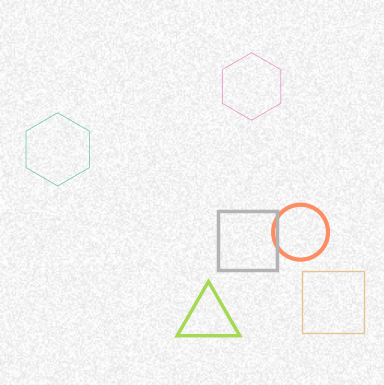[{"shape": "hexagon", "thickness": 0.5, "radius": 0.48, "center": [0.15, 0.612]}, {"shape": "circle", "thickness": 3, "radius": 0.36, "center": [0.781, 0.397]}, {"shape": "hexagon", "thickness": 0.5, "radius": 0.44, "center": [0.653, 0.775]}, {"shape": "triangle", "thickness": 2.5, "radius": 0.47, "center": [0.541, 0.175]}, {"shape": "square", "thickness": 1, "radius": 0.4, "center": [0.864, 0.216]}, {"shape": "square", "thickness": 2.5, "radius": 0.38, "center": [0.642, 0.375]}]